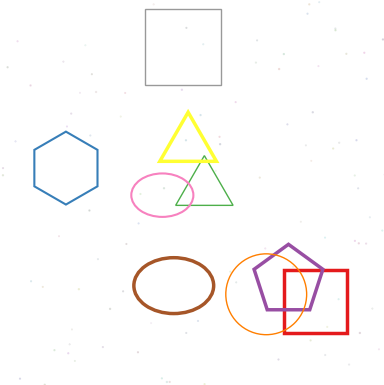[{"shape": "square", "thickness": 2.5, "radius": 0.41, "center": [0.819, 0.218]}, {"shape": "hexagon", "thickness": 1.5, "radius": 0.47, "center": [0.171, 0.563]}, {"shape": "triangle", "thickness": 1, "radius": 0.43, "center": [0.531, 0.51]}, {"shape": "pentagon", "thickness": 2.5, "radius": 0.47, "center": [0.749, 0.271]}, {"shape": "circle", "thickness": 1, "radius": 0.53, "center": [0.691, 0.236]}, {"shape": "triangle", "thickness": 2.5, "radius": 0.42, "center": [0.489, 0.623]}, {"shape": "oval", "thickness": 2.5, "radius": 0.52, "center": [0.451, 0.258]}, {"shape": "oval", "thickness": 1.5, "radius": 0.4, "center": [0.422, 0.493]}, {"shape": "square", "thickness": 1, "radius": 0.49, "center": [0.475, 0.879]}]